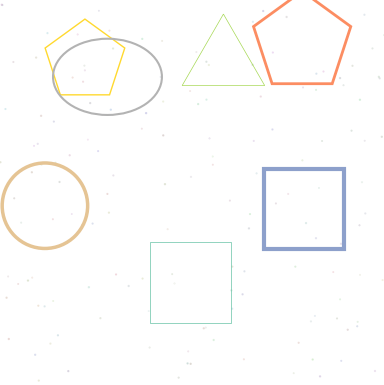[{"shape": "square", "thickness": 0.5, "radius": 0.52, "center": [0.495, 0.267]}, {"shape": "pentagon", "thickness": 2, "radius": 0.66, "center": [0.785, 0.89]}, {"shape": "square", "thickness": 3, "radius": 0.52, "center": [0.789, 0.458]}, {"shape": "triangle", "thickness": 0.5, "radius": 0.62, "center": [0.58, 0.84]}, {"shape": "pentagon", "thickness": 1, "radius": 0.54, "center": [0.221, 0.842]}, {"shape": "circle", "thickness": 2.5, "radius": 0.56, "center": [0.117, 0.466]}, {"shape": "oval", "thickness": 1.5, "radius": 0.71, "center": [0.279, 0.8]}]